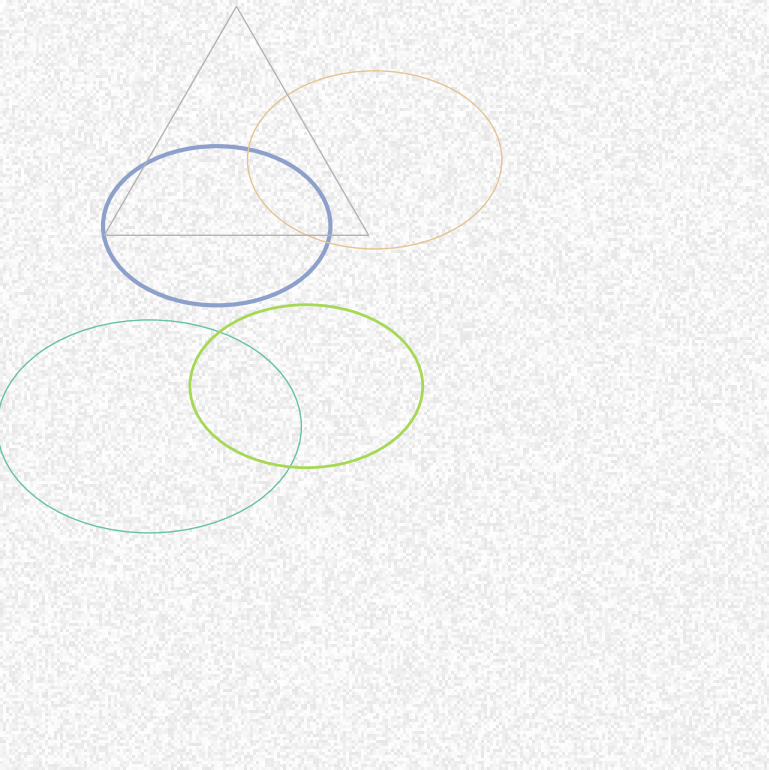[{"shape": "oval", "thickness": 0.5, "radius": 0.99, "center": [0.194, 0.446]}, {"shape": "oval", "thickness": 1.5, "radius": 0.74, "center": [0.281, 0.707]}, {"shape": "oval", "thickness": 1, "radius": 0.76, "center": [0.398, 0.498]}, {"shape": "oval", "thickness": 0.5, "radius": 0.83, "center": [0.487, 0.792]}, {"shape": "triangle", "thickness": 0.5, "radius": 0.99, "center": [0.307, 0.794]}]